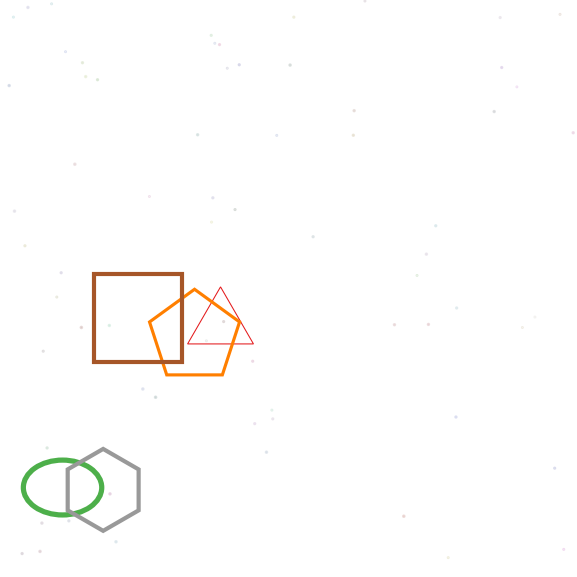[{"shape": "triangle", "thickness": 0.5, "radius": 0.33, "center": [0.382, 0.437]}, {"shape": "oval", "thickness": 2.5, "radius": 0.34, "center": [0.108, 0.155]}, {"shape": "pentagon", "thickness": 1.5, "radius": 0.41, "center": [0.337, 0.416]}, {"shape": "square", "thickness": 2, "radius": 0.38, "center": [0.239, 0.448]}, {"shape": "hexagon", "thickness": 2, "radius": 0.35, "center": [0.179, 0.151]}]